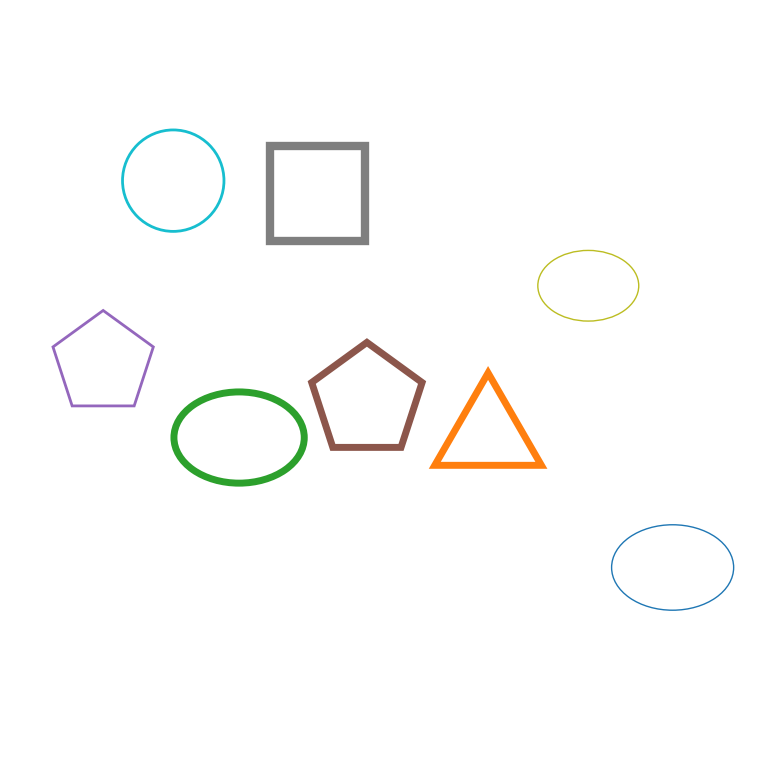[{"shape": "oval", "thickness": 0.5, "radius": 0.4, "center": [0.874, 0.263]}, {"shape": "triangle", "thickness": 2.5, "radius": 0.4, "center": [0.634, 0.436]}, {"shape": "oval", "thickness": 2.5, "radius": 0.42, "center": [0.311, 0.432]}, {"shape": "pentagon", "thickness": 1, "radius": 0.34, "center": [0.134, 0.528]}, {"shape": "pentagon", "thickness": 2.5, "radius": 0.38, "center": [0.477, 0.48]}, {"shape": "square", "thickness": 3, "radius": 0.31, "center": [0.413, 0.749]}, {"shape": "oval", "thickness": 0.5, "radius": 0.33, "center": [0.764, 0.629]}, {"shape": "circle", "thickness": 1, "radius": 0.33, "center": [0.225, 0.765]}]